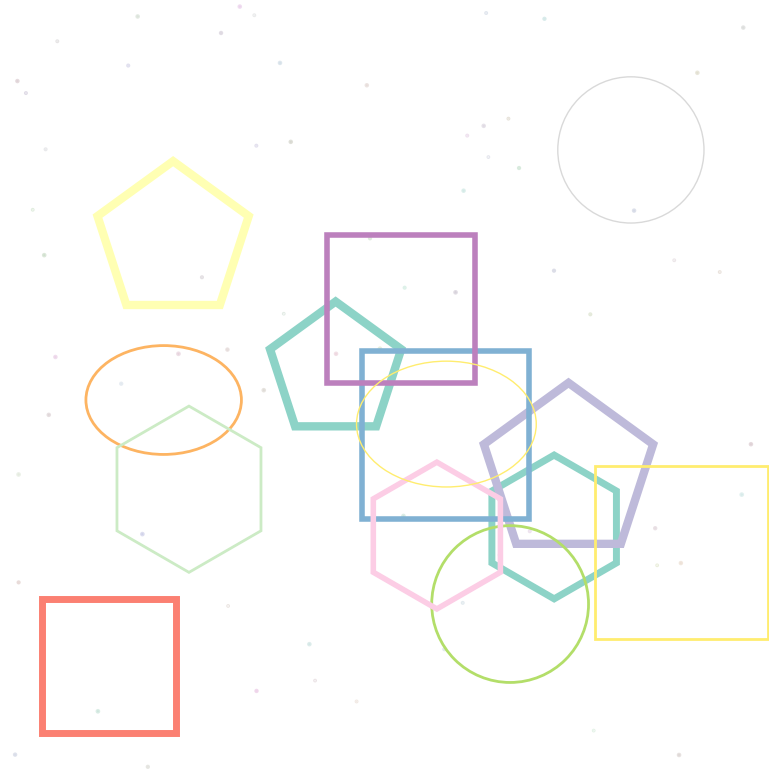[{"shape": "pentagon", "thickness": 3, "radius": 0.45, "center": [0.436, 0.519]}, {"shape": "hexagon", "thickness": 2.5, "radius": 0.47, "center": [0.72, 0.316]}, {"shape": "pentagon", "thickness": 3, "radius": 0.52, "center": [0.225, 0.687]}, {"shape": "pentagon", "thickness": 3, "radius": 0.58, "center": [0.738, 0.387]}, {"shape": "square", "thickness": 2.5, "radius": 0.43, "center": [0.142, 0.135]}, {"shape": "square", "thickness": 2, "radius": 0.54, "center": [0.579, 0.435]}, {"shape": "oval", "thickness": 1, "radius": 0.5, "center": [0.213, 0.481]}, {"shape": "circle", "thickness": 1, "radius": 0.51, "center": [0.662, 0.216]}, {"shape": "hexagon", "thickness": 2, "radius": 0.48, "center": [0.567, 0.304]}, {"shape": "circle", "thickness": 0.5, "radius": 0.47, "center": [0.819, 0.805]}, {"shape": "square", "thickness": 2, "radius": 0.48, "center": [0.521, 0.598]}, {"shape": "hexagon", "thickness": 1, "radius": 0.54, "center": [0.245, 0.365]}, {"shape": "square", "thickness": 1, "radius": 0.56, "center": [0.885, 0.283]}, {"shape": "oval", "thickness": 0.5, "radius": 0.58, "center": [0.58, 0.449]}]